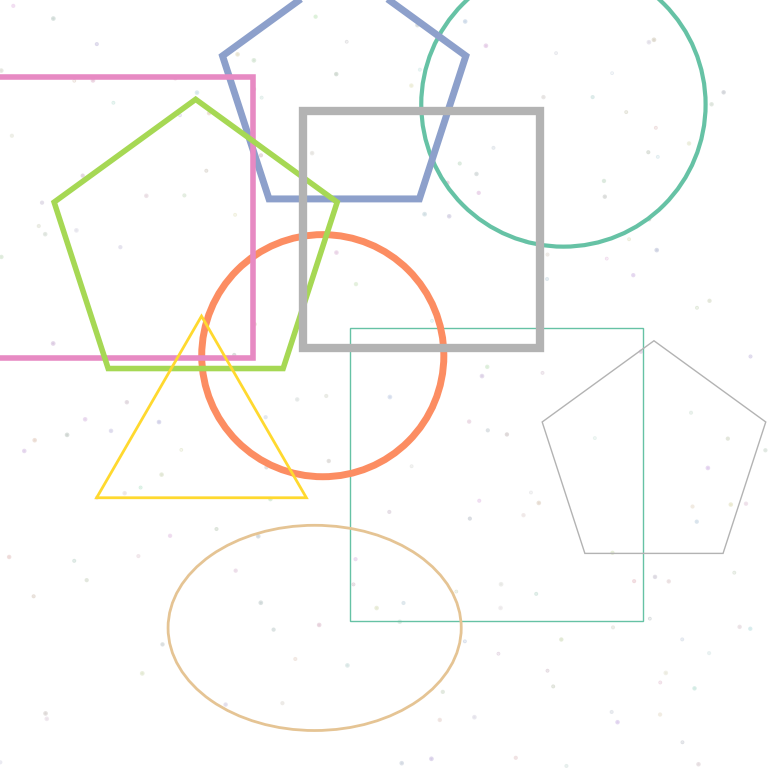[{"shape": "circle", "thickness": 1.5, "radius": 0.92, "center": [0.732, 0.864]}, {"shape": "square", "thickness": 0.5, "radius": 0.95, "center": [0.645, 0.384]}, {"shape": "circle", "thickness": 2.5, "radius": 0.79, "center": [0.419, 0.538]}, {"shape": "pentagon", "thickness": 2.5, "radius": 0.83, "center": [0.447, 0.876]}, {"shape": "square", "thickness": 2, "radius": 0.91, "center": [0.146, 0.717]}, {"shape": "pentagon", "thickness": 2, "radius": 0.97, "center": [0.254, 0.678]}, {"shape": "triangle", "thickness": 1, "radius": 0.79, "center": [0.262, 0.432]}, {"shape": "oval", "thickness": 1, "radius": 0.95, "center": [0.409, 0.185]}, {"shape": "square", "thickness": 3, "radius": 0.77, "center": [0.547, 0.702]}, {"shape": "pentagon", "thickness": 0.5, "radius": 0.76, "center": [0.849, 0.405]}]